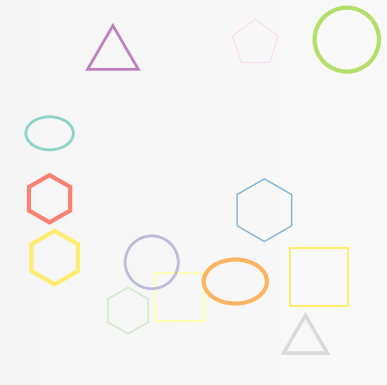[{"shape": "oval", "thickness": 2, "radius": 0.31, "center": [0.128, 0.654]}, {"shape": "square", "thickness": 1.5, "radius": 0.32, "center": [0.463, 0.228]}, {"shape": "circle", "thickness": 2, "radius": 0.34, "center": [0.392, 0.319]}, {"shape": "hexagon", "thickness": 3, "radius": 0.31, "center": [0.128, 0.484]}, {"shape": "hexagon", "thickness": 1, "radius": 0.41, "center": [0.682, 0.454]}, {"shape": "oval", "thickness": 3, "radius": 0.41, "center": [0.607, 0.269]}, {"shape": "circle", "thickness": 3, "radius": 0.42, "center": [0.895, 0.897]}, {"shape": "pentagon", "thickness": 0.5, "radius": 0.31, "center": [0.659, 0.888]}, {"shape": "triangle", "thickness": 2.5, "radius": 0.33, "center": [0.788, 0.116]}, {"shape": "triangle", "thickness": 2, "radius": 0.38, "center": [0.291, 0.858]}, {"shape": "hexagon", "thickness": 1, "radius": 0.3, "center": [0.33, 0.193]}, {"shape": "square", "thickness": 1.5, "radius": 0.38, "center": [0.823, 0.28]}, {"shape": "hexagon", "thickness": 3, "radius": 0.35, "center": [0.141, 0.331]}]